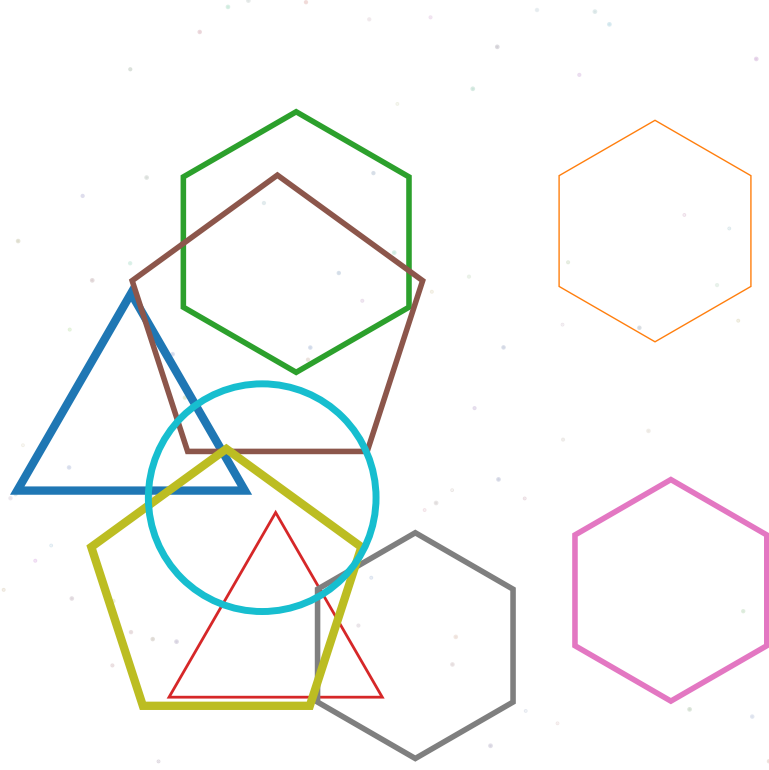[{"shape": "triangle", "thickness": 3, "radius": 0.85, "center": [0.17, 0.448]}, {"shape": "hexagon", "thickness": 0.5, "radius": 0.72, "center": [0.851, 0.7]}, {"shape": "hexagon", "thickness": 2, "radius": 0.85, "center": [0.385, 0.686]}, {"shape": "triangle", "thickness": 1, "radius": 0.8, "center": [0.358, 0.175]}, {"shape": "pentagon", "thickness": 2, "radius": 0.99, "center": [0.36, 0.574]}, {"shape": "hexagon", "thickness": 2, "radius": 0.72, "center": [0.871, 0.233]}, {"shape": "hexagon", "thickness": 2, "radius": 0.73, "center": [0.539, 0.162]}, {"shape": "pentagon", "thickness": 3, "radius": 0.92, "center": [0.294, 0.233]}, {"shape": "circle", "thickness": 2.5, "radius": 0.74, "center": [0.341, 0.354]}]